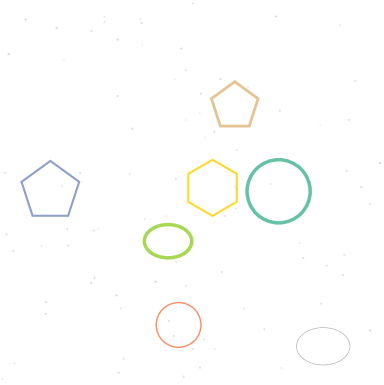[{"shape": "circle", "thickness": 2.5, "radius": 0.41, "center": [0.724, 0.503]}, {"shape": "circle", "thickness": 1, "radius": 0.29, "center": [0.464, 0.156]}, {"shape": "pentagon", "thickness": 1.5, "radius": 0.39, "center": [0.131, 0.503]}, {"shape": "oval", "thickness": 2.5, "radius": 0.31, "center": [0.437, 0.373]}, {"shape": "hexagon", "thickness": 1.5, "radius": 0.36, "center": [0.552, 0.512]}, {"shape": "pentagon", "thickness": 2, "radius": 0.32, "center": [0.61, 0.724]}, {"shape": "oval", "thickness": 0.5, "radius": 0.35, "center": [0.84, 0.101]}]